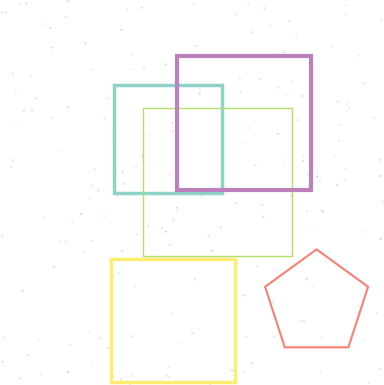[{"shape": "square", "thickness": 2.5, "radius": 0.7, "center": [0.436, 0.638]}, {"shape": "pentagon", "thickness": 1.5, "radius": 0.7, "center": [0.822, 0.212]}, {"shape": "square", "thickness": 1, "radius": 0.96, "center": [0.564, 0.527]}, {"shape": "square", "thickness": 3, "radius": 0.87, "center": [0.635, 0.681]}, {"shape": "square", "thickness": 2.5, "radius": 0.8, "center": [0.449, 0.168]}]